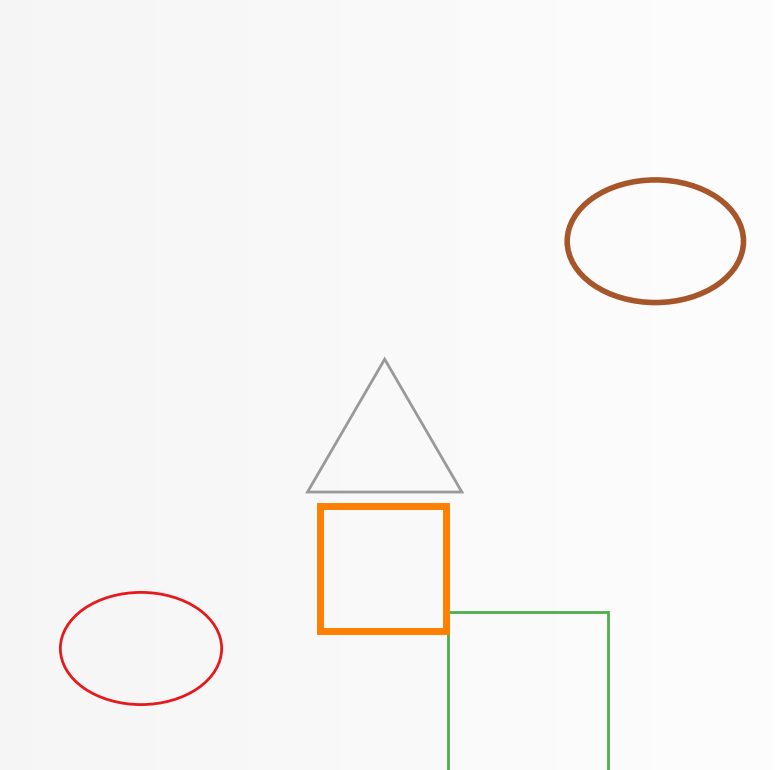[{"shape": "oval", "thickness": 1, "radius": 0.52, "center": [0.182, 0.158]}, {"shape": "square", "thickness": 1, "radius": 0.52, "center": [0.681, 0.101]}, {"shape": "square", "thickness": 2.5, "radius": 0.41, "center": [0.494, 0.261]}, {"shape": "oval", "thickness": 2, "radius": 0.57, "center": [0.846, 0.687]}, {"shape": "triangle", "thickness": 1, "radius": 0.57, "center": [0.496, 0.419]}]